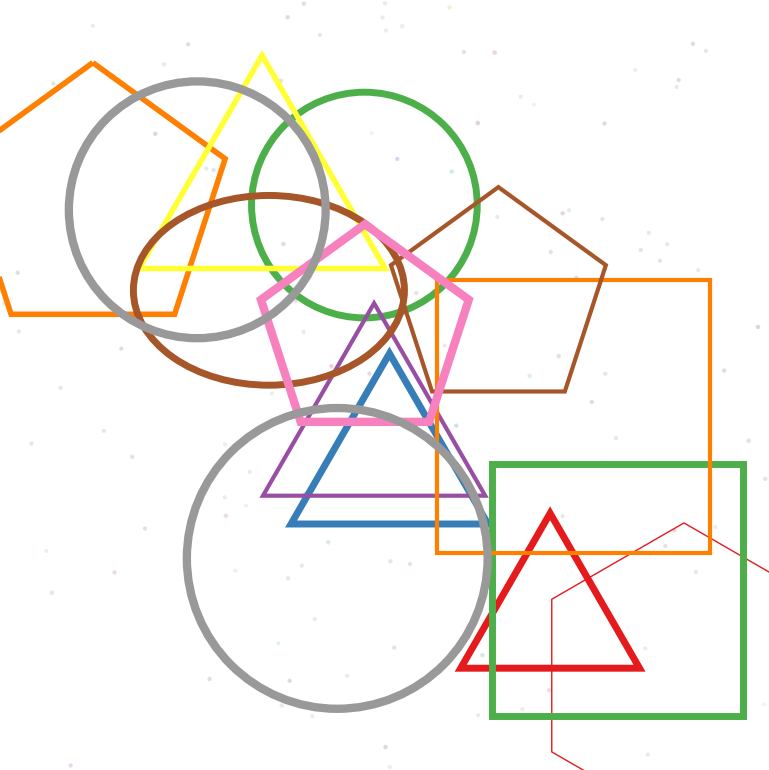[{"shape": "triangle", "thickness": 2.5, "radius": 0.67, "center": [0.714, 0.199]}, {"shape": "hexagon", "thickness": 0.5, "radius": 0.99, "center": [0.888, 0.123]}, {"shape": "triangle", "thickness": 2.5, "radius": 0.74, "center": [0.506, 0.393]}, {"shape": "square", "thickness": 2.5, "radius": 0.82, "center": [0.802, 0.234]}, {"shape": "circle", "thickness": 2.5, "radius": 0.73, "center": [0.473, 0.734]}, {"shape": "triangle", "thickness": 1.5, "radius": 0.83, "center": [0.486, 0.44]}, {"shape": "pentagon", "thickness": 2, "radius": 0.9, "center": [0.121, 0.738]}, {"shape": "square", "thickness": 1.5, "radius": 0.89, "center": [0.745, 0.459]}, {"shape": "triangle", "thickness": 2, "radius": 0.92, "center": [0.34, 0.744]}, {"shape": "oval", "thickness": 2.5, "radius": 0.88, "center": [0.349, 0.623]}, {"shape": "pentagon", "thickness": 1.5, "radius": 0.73, "center": [0.647, 0.61]}, {"shape": "pentagon", "thickness": 3, "radius": 0.71, "center": [0.474, 0.567]}, {"shape": "circle", "thickness": 3, "radius": 0.83, "center": [0.256, 0.728]}, {"shape": "circle", "thickness": 3, "radius": 0.98, "center": [0.438, 0.275]}]